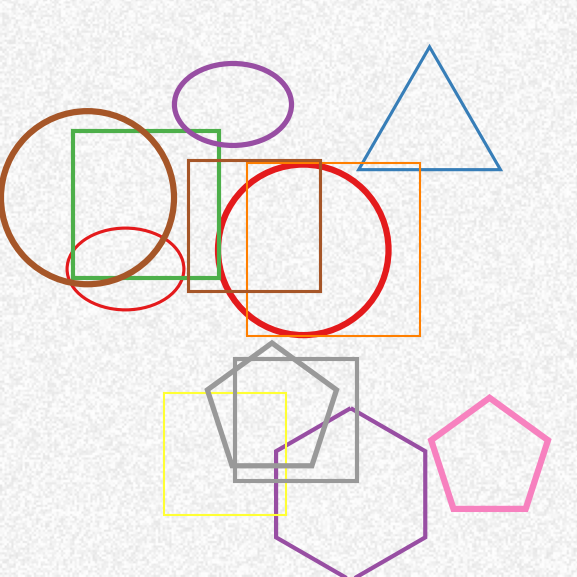[{"shape": "oval", "thickness": 1.5, "radius": 0.51, "center": [0.217, 0.533]}, {"shape": "circle", "thickness": 3, "radius": 0.74, "center": [0.525, 0.567]}, {"shape": "triangle", "thickness": 1.5, "radius": 0.71, "center": [0.744, 0.776]}, {"shape": "square", "thickness": 2, "radius": 0.63, "center": [0.252, 0.645]}, {"shape": "oval", "thickness": 2.5, "radius": 0.51, "center": [0.403, 0.818]}, {"shape": "hexagon", "thickness": 2, "radius": 0.75, "center": [0.607, 0.143]}, {"shape": "square", "thickness": 1, "radius": 0.75, "center": [0.578, 0.567]}, {"shape": "square", "thickness": 1, "radius": 0.53, "center": [0.39, 0.214]}, {"shape": "circle", "thickness": 3, "radius": 0.75, "center": [0.151, 0.657]}, {"shape": "square", "thickness": 1.5, "radius": 0.57, "center": [0.439, 0.609]}, {"shape": "pentagon", "thickness": 3, "radius": 0.53, "center": [0.848, 0.204]}, {"shape": "pentagon", "thickness": 2.5, "radius": 0.59, "center": [0.471, 0.288]}, {"shape": "square", "thickness": 2, "radius": 0.53, "center": [0.512, 0.271]}]